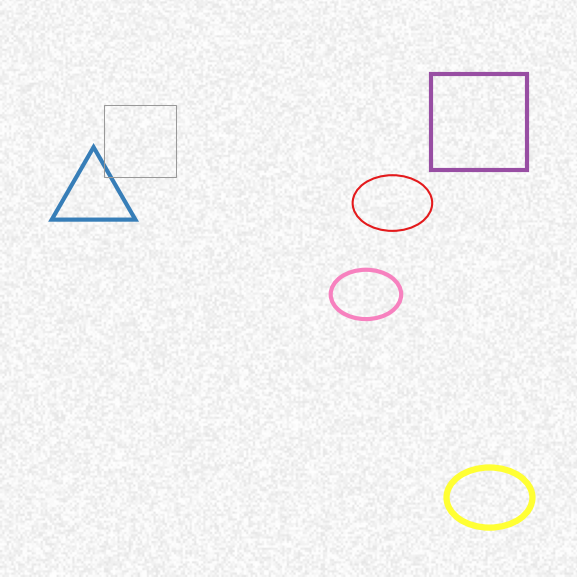[{"shape": "oval", "thickness": 1, "radius": 0.34, "center": [0.68, 0.648]}, {"shape": "triangle", "thickness": 2, "radius": 0.42, "center": [0.162, 0.661]}, {"shape": "square", "thickness": 2, "radius": 0.41, "center": [0.829, 0.788]}, {"shape": "oval", "thickness": 3, "radius": 0.37, "center": [0.848, 0.138]}, {"shape": "oval", "thickness": 2, "radius": 0.31, "center": [0.634, 0.489]}, {"shape": "square", "thickness": 0.5, "radius": 0.31, "center": [0.243, 0.755]}]